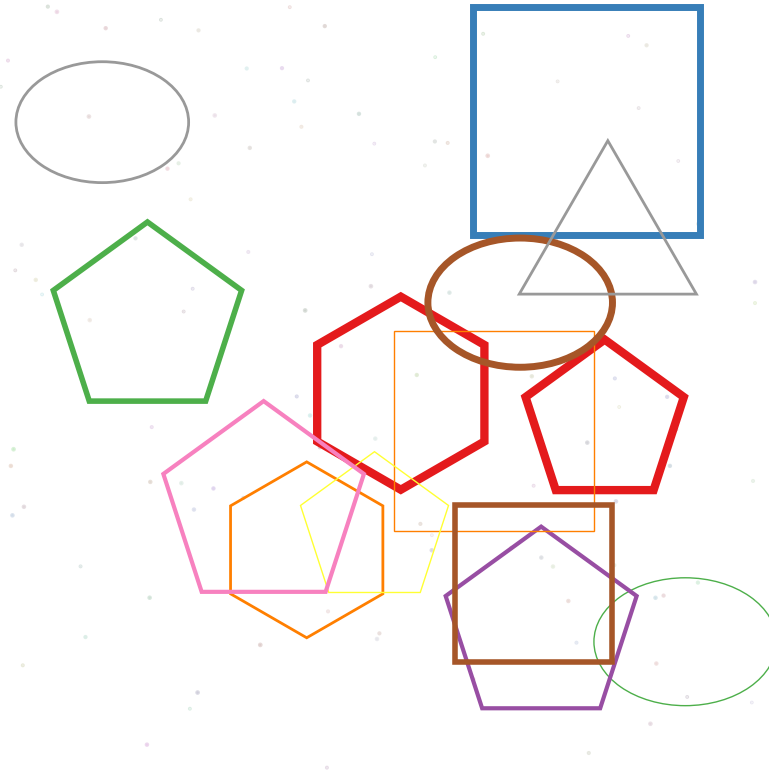[{"shape": "pentagon", "thickness": 3, "radius": 0.54, "center": [0.785, 0.451]}, {"shape": "hexagon", "thickness": 3, "radius": 0.63, "center": [0.521, 0.489]}, {"shape": "square", "thickness": 2.5, "radius": 0.74, "center": [0.762, 0.843]}, {"shape": "pentagon", "thickness": 2, "radius": 0.64, "center": [0.192, 0.583]}, {"shape": "oval", "thickness": 0.5, "radius": 0.59, "center": [0.89, 0.167]}, {"shape": "pentagon", "thickness": 1.5, "radius": 0.65, "center": [0.703, 0.186]}, {"shape": "hexagon", "thickness": 1, "radius": 0.57, "center": [0.398, 0.286]}, {"shape": "square", "thickness": 0.5, "radius": 0.65, "center": [0.641, 0.44]}, {"shape": "pentagon", "thickness": 0.5, "radius": 0.51, "center": [0.486, 0.312]}, {"shape": "oval", "thickness": 2.5, "radius": 0.6, "center": [0.676, 0.607]}, {"shape": "square", "thickness": 2, "radius": 0.51, "center": [0.693, 0.242]}, {"shape": "pentagon", "thickness": 1.5, "radius": 0.68, "center": [0.342, 0.342]}, {"shape": "oval", "thickness": 1, "radius": 0.56, "center": [0.133, 0.841]}, {"shape": "triangle", "thickness": 1, "radius": 0.66, "center": [0.789, 0.684]}]